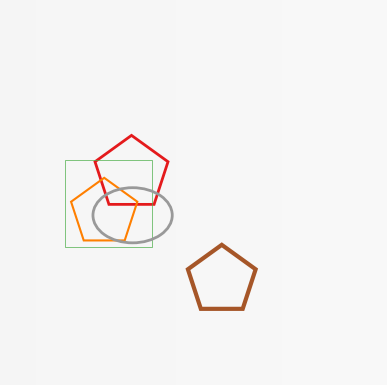[{"shape": "pentagon", "thickness": 2, "radius": 0.5, "center": [0.339, 0.549]}, {"shape": "square", "thickness": 0.5, "radius": 0.57, "center": [0.28, 0.472]}, {"shape": "pentagon", "thickness": 1.5, "radius": 0.45, "center": [0.269, 0.448]}, {"shape": "pentagon", "thickness": 3, "radius": 0.46, "center": [0.572, 0.272]}, {"shape": "oval", "thickness": 2, "radius": 0.51, "center": [0.342, 0.441]}]